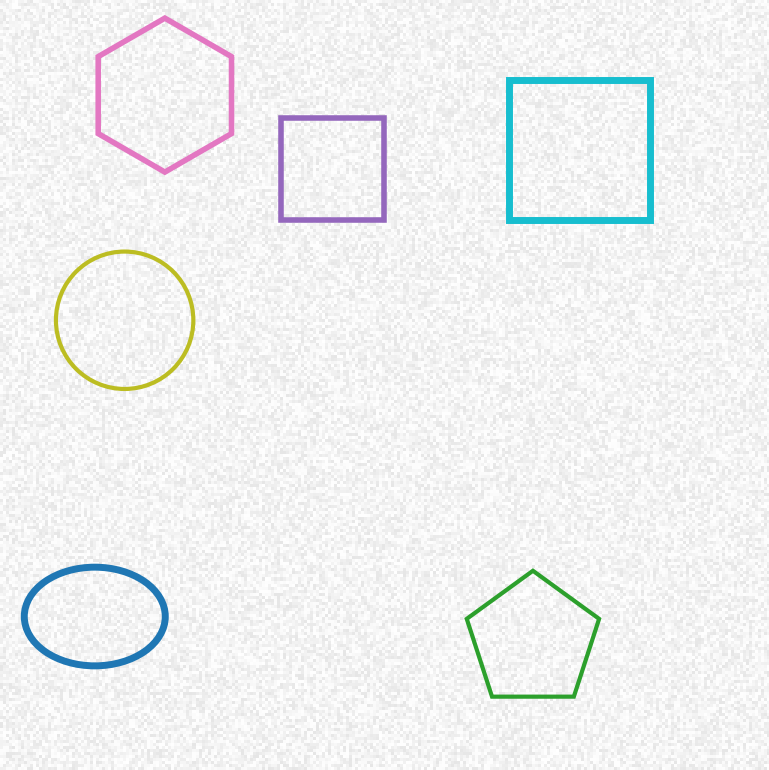[{"shape": "oval", "thickness": 2.5, "radius": 0.46, "center": [0.123, 0.199]}, {"shape": "pentagon", "thickness": 1.5, "radius": 0.45, "center": [0.692, 0.168]}, {"shape": "square", "thickness": 2, "radius": 0.33, "center": [0.432, 0.78]}, {"shape": "hexagon", "thickness": 2, "radius": 0.5, "center": [0.214, 0.876]}, {"shape": "circle", "thickness": 1.5, "radius": 0.45, "center": [0.162, 0.584]}, {"shape": "square", "thickness": 2.5, "radius": 0.46, "center": [0.753, 0.805]}]